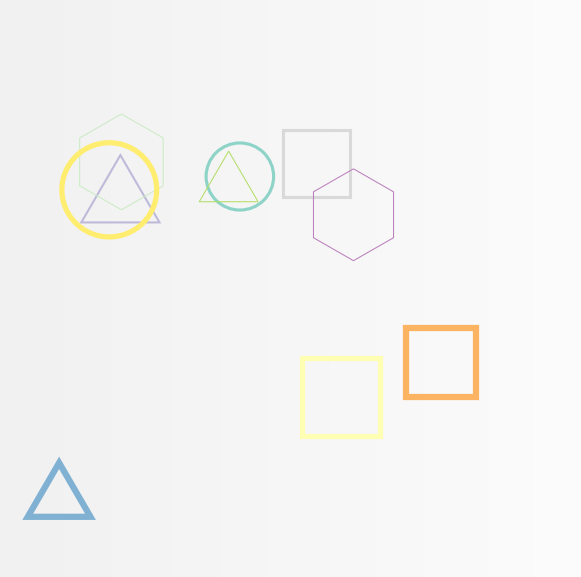[{"shape": "circle", "thickness": 1.5, "radius": 0.29, "center": [0.413, 0.693]}, {"shape": "square", "thickness": 2.5, "radius": 0.34, "center": [0.587, 0.312]}, {"shape": "triangle", "thickness": 1, "radius": 0.39, "center": [0.207, 0.653]}, {"shape": "triangle", "thickness": 3, "radius": 0.31, "center": [0.102, 0.135]}, {"shape": "square", "thickness": 3, "radius": 0.3, "center": [0.758, 0.371]}, {"shape": "triangle", "thickness": 0.5, "radius": 0.29, "center": [0.393, 0.679]}, {"shape": "square", "thickness": 1.5, "radius": 0.29, "center": [0.544, 0.716]}, {"shape": "hexagon", "thickness": 0.5, "radius": 0.4, "center": [0.608, 0.627]}, {"shape": "hexagon", "thickness": 0.5, "radius": 0.41, "center": [0.209, 0.719]}, {"shape": "circle", "thickness": 2.5, "radius": 0.41, "center": [0.188, 0.67]}]